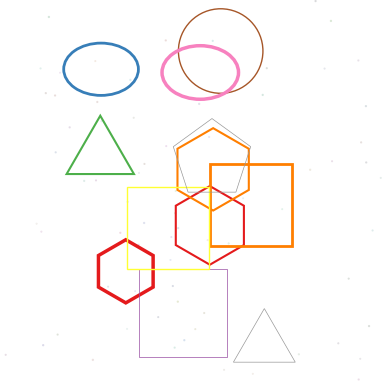[{"shape": "hexagon", "thickness": 1.5, "radius": 0.51, "center": [0.545, 0.415]}, {"shape": "hexagon", "thickness": 2.5, "radius": 0.41, "center": [0.327, 0.295]}, {"shape": "oval", "thickness": 2, "radius": 0.49, "center": [0.262, 0.82]}, {"shape": "triangle", "thickness": 1.5, "radius": 0.5, "center": [0.26, 0.598]}, {"shape": "square", "thickness": 0.5, "radius": 0.57, "center": [0.476, 0.188]}, {"shape": "square", "thickness": 2, "radius": 0.54, "center": [0.652, 0.468]}, {"shape": "hexagon", "thickness": 1.5, "radius": 0.53, "center": [0.554, 0.56]}, {"shape": "square", "thickness": 1, "radius": 0.53, "center": [0.437, 0.408]}, {"shape": "circle", "thickness": 1, "radius": 0.55, "center": [0.573, 0.867]}, {"shape": "oval", "thickness": 2.5, "radius": 0.5, "center": [0.52, 0.812]}, {"shape": "pentagon", "thickness": 0.5, "radius": 0.53, "center": [0.551, 0.586]}, {"shape": "triangle", "thickness": 0.5, "radius": 0.46, "center": [0.687, 0.106]}]